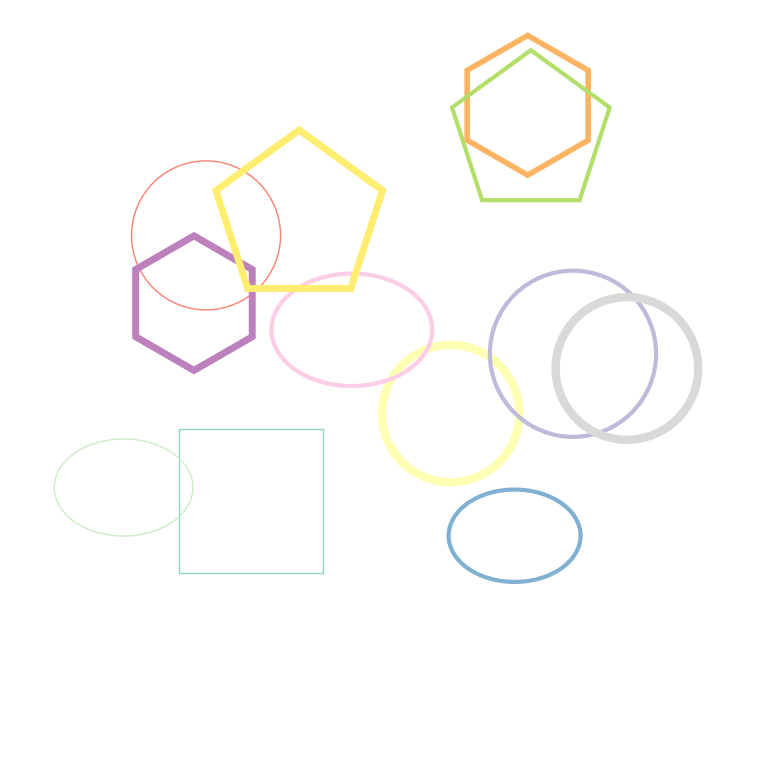[{"shape": "square", "thickness": 0.5, "radius": 0.47, "center": [0.326, 0.349]}, {"shape": "circle", "thickness": 3, "radius": 0.45, "center": [0.585, 0.463]}, {"shape": "circle", "thickness": 1.5, "radius": 0.54, "center": [0.744, 0.541]}, {"shape": "circle", "thickness": 0.5, "radius": 0.48, "center": [0.268, 0.694]}, {"shape": "oval", "thickness": 1.5, "radius": 0.43, "center": [0.668, 0.304]}, {"shape": "hexagon", "thickness": 2, "radius": 0.45, "center": [0.685, 0.863]}, {"shape": "pentagon", "thickness": 1.5, "radius": 0.54, "center": [0.689, 0.827]}, {"shape": "oval", "thickness": 1.5, "radius": 0.52, "center": [0.457, 0.572]}, {"shape": "circle", "thickness": 3, "radius": 0.46, "center": [0.814, 0.521]}, {"shape": "hexagon", "thickness": 2.5, "radius": 0.44, "center": [0.252, 0.606]}, {"shape": "oval", "thickness": 0.5, "radius": 0.45, "center": [0.161, 0.367]}, {"shape": "pentagon", "thickness": 2.5, "radius": 0.57, "center": [0.389, 0.717]}]